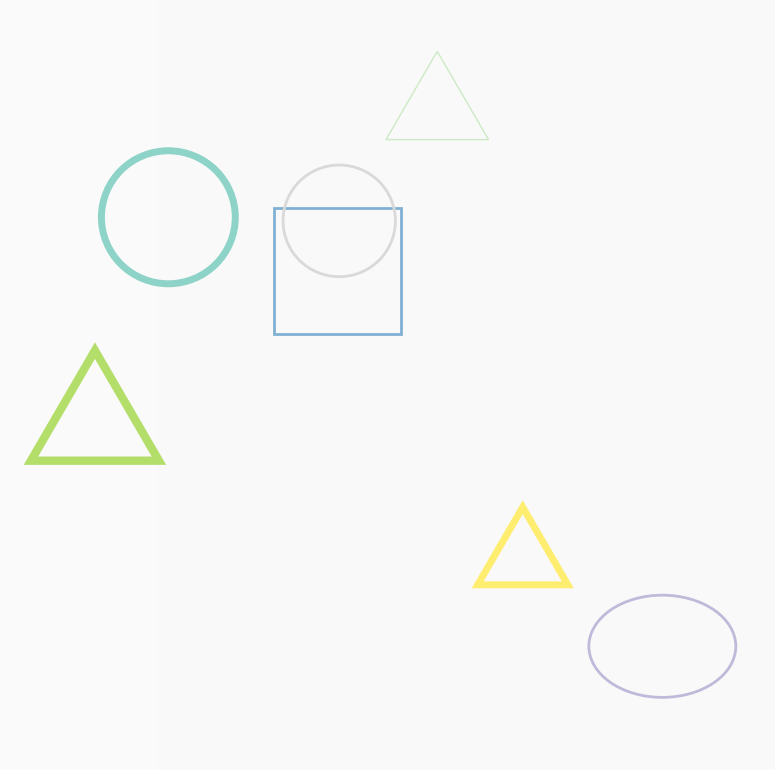[{"shape": "circle", "thickness": 2.5, "radius": 0.43, "center": [0.217, 0.718]}, {"shape": "oval", "thickness": 1, "radius": 0.47, "center": [0.855, 0.161]}, {"shape": "square", "thickness": 1, "radius": 0.41, "center": [0.436, 0.648]}, {"shape": "triangle", "thickness": 3, "radius": 0.48, "center": [0.122, 0.449]}, {"shape": "circle", "thickness": 1, "radius": 0.36, "center": [0.438, 0.713]}, {"shape": "triangle", "thickness": 0.5, "radius": 0.38, "center": [0.564, 0.857]}, {"shape": "triangle", "thickness": 2.5, "radius": 0.34, "center": [0.674, 0.274]}]